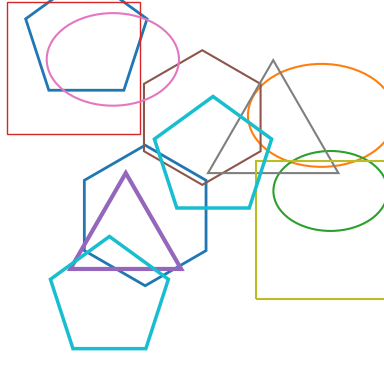[{"shape": "hexagon", "thickness": 2, "radius": 0.91, "center": [0.377, 0.44]}, {"shape": "pentagon", "thickness": 2, "radius": 0.83, "center": [0.224, 0.9]}, {"shape": "oval", "thickness": 1.5, "radius": 0.95, "center": [0.835, 0.7]}, {"shape": "oval", "thickness": 1.5, "radius": 0.74, "center": [0.858, 0.504]}, {"shape": "square", "thickness": 1, "radius": 0.86, "center": [0.191, 0.824]}, {"shape": "triangle", "thickness": 3, "radius": 0.83, "center": [0.327, 0.384]}, {"shape": "hexagon", "thickness": 1.5, "radius": 0.87, "center": [0.525, 0.695]}, {"shape": "oval", "thickness": 1.5, "radius": 0.86, "center": [0.293, 0.846]}, {"shape": "triangle", "thickness": 1.5, "radius": 0.98, "center": [0.71, 0.648]}, {"shape": "square", "thickness": 1.5, "radius": 0.9, "center": [0.846, 0.403]}, {"shape": "pentagon", "thickness": 2.5, "radius": 0.81, "center": [0.284, 0.225]}, {"shape": "pentagon", "thickness": 2.5, "radius": 0.8, "center": [0.553, 0.589]}]